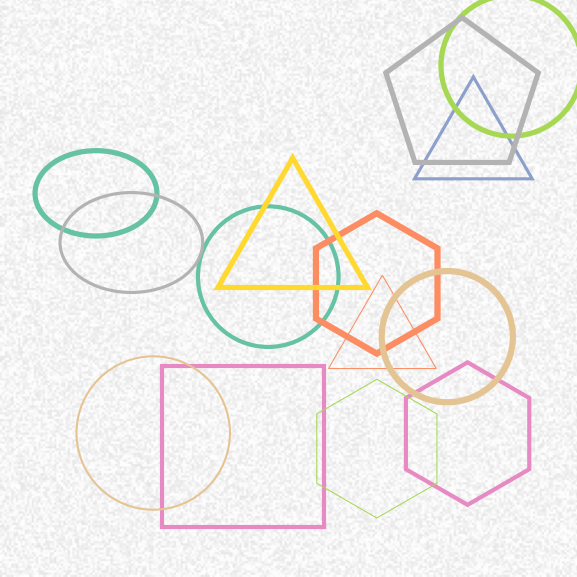[{"shape": "oval", "thickness": 2.5, "radius": 0.53, "center": [0.166, 0.664]}, {"shape": "circle", "thickness": 2, "radius": 0.61, "center": [0.464, 0.52]}, {"shape": "hexagon", "thickness": 3, "radius": 0.61, "center": [0.652, 0.508]}, {"shape": "triangle", "thickness": 0.5, "radius": 0.54, "center": [0.662, 0.415]}, {"shape": "triangle", "thickness": 1.5, "radius": 0.59, "center": [0.82, 0.748]}, {"shape": "square", "thickness": 2, "radius": 0.7, "center": [0.421, 0.226]}, {"shape": "hexagon", "thickness": 2, "radius": 0.62, "center": [0.81, 0.248]}, {"shape": "hexagon", "thickness": 0.5, "radius": 0.6, "center": [0.653, 0.222]}, {"shape": "circle", "thickness": 2.5, "radius": 0.61, "center": [0.886, 0.886]}, {"shape": "triangle", "thickness": 2.5, "radius": 0.75, "center": [0.507, 0.576]}, {"shape": "circle", "thickness": 1, "radius": 0.66, "center": [0.265, 0.249]}, {"shape": "circle", "thickness": 3, "radius": 0.57, "center": [0.775, 0.416]}, {"shape": "oval", "thickness": 1.5, "radius": 0.62, "center": [0.227, 0.579]}, {"shape": "pentagon", "thickness": 2.5, "radius": 0.69, "center": [0.8, 0.83]}]